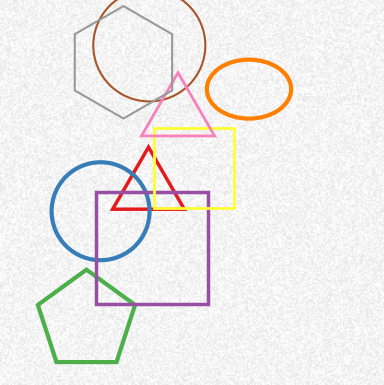[{"shape": "triangle", "thickness": 2.5, "radius": 0.54, "center": [0.386, 0.51]}, {"shape": "circle", "thickness": 3, "radius": 0.64, "center": [0.261, 0.451]}, {"shape": "pentagon", "thickness": 3, "radius": 0.66, "center": [0.225, 0.167]}, {"shape": "square", "thickness": 2.5, "radius": 0.73, "center": [0.395, 0.355]}, {"shape": "oval", "thickness": 3, "radius": 0.55, "center": [0.647, 0.769]}, {"shape": "square", "thickness": 2, "radius": 0.52, "center": [0.504, 0.563]}, {"shape": "circle", "thickness": 1.5, "radius": 0.73, "center": [0.388, 0.882]}, {"shape": "triangle", "thickness": 2, "radius": 0.55, "center": [0.462, 0.702]}, {"shape": "hexagon", "thickness": 1.5, "radius": 0.73, "center": [0.321, 0.838]}]